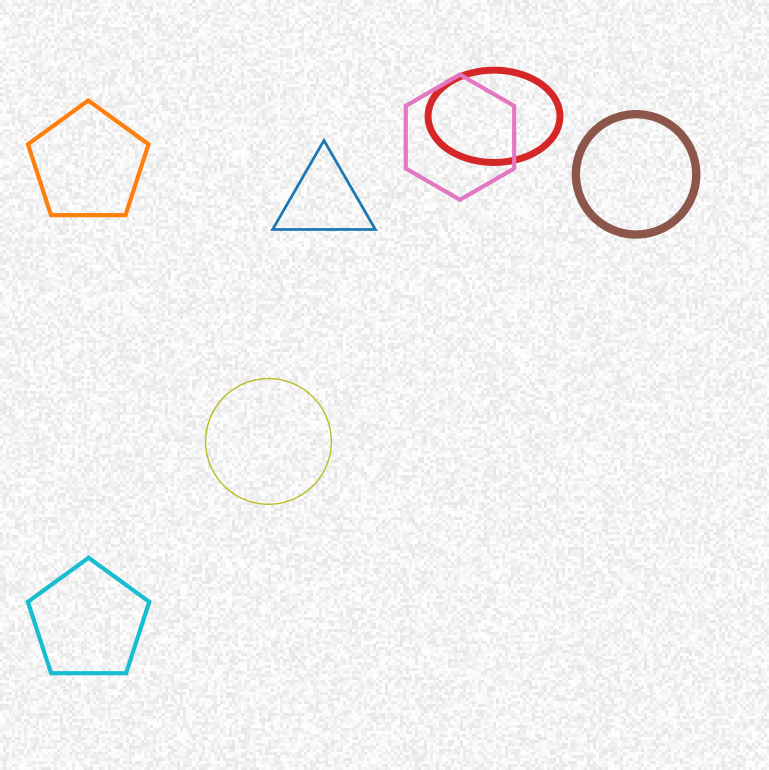[{"shape": "triangle", "thickness": 1, "radius": 0.39, "center": [0.421, 0.741]}, {"shape": "pentagon", "thickness": 1.5, "radius": 0.41, "center": [0.115, 0.787]}, {"shape": "oval", "thickness": 2.5, "radius": 0.43, "center": [0.642, 0.849]}, {"shape": "circle", "thickness": 3, "radius": 0.39, "center": [0.826, 0.774]}, {"shape": "hexagon", "thickness": 1.5, "radius": 0.41, "center": [0.597, 0.822]}, {"shape": "circle", "thickness": 0.5, "radius": 0.41, "center": [0.349, 0.427]}, {"shape": "pentagon", "thickness": 1.5, "radius": 0.41, "center": [0.115, 0.193]}]